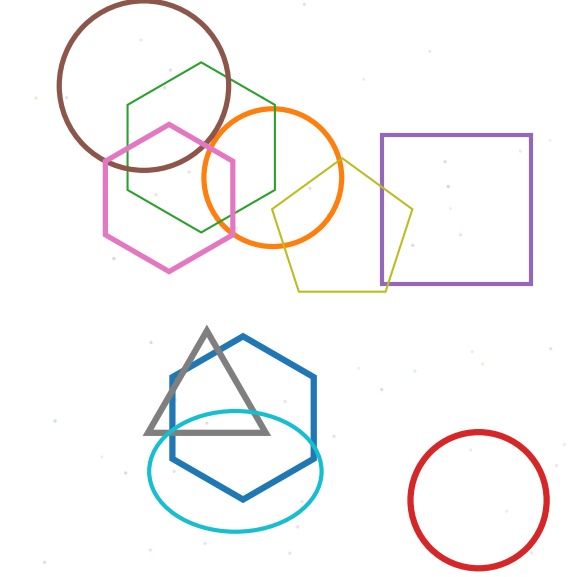[{"shape": "hexagon", "thickness": 3, "radius": 0.71, "center": [0.421, 0.275]}, {"shape": "circle", "thickness": 2.5, "radius": 0.6, "center": [0.472, 0.691]}, {"shape": "hexagon", "thickness": 1, "radius": 0.74, "center": [0.348, 0.744]}, {"shape": "circle", "thickness": 3, "radius": 0.59, "center": [0.829, 0.133]}, {"shape": "square", "thickness": 2, "radius": 0.64, "center": [0.79, 0.636]}, {"shape": "circle", "thickness": 2.5, "radius": 0.73, "center": [0.249, 0.851]}, {"shape": "hexagon", "thickness": 2.5, "radius": 0.64, "center": [0.293, 0.656]}, {"shape": "triangle", "thickness": 3, "radius": 0.59, "center": [0.358, 0.309]}, {"shape": "pentagon", "thickness": 1, "radius": 0.64, "center": [0.593, 0.597]}, {"shape": "oval", "thickness": 2, "radius": 0.75, "center": [0.408, 0.183]}]